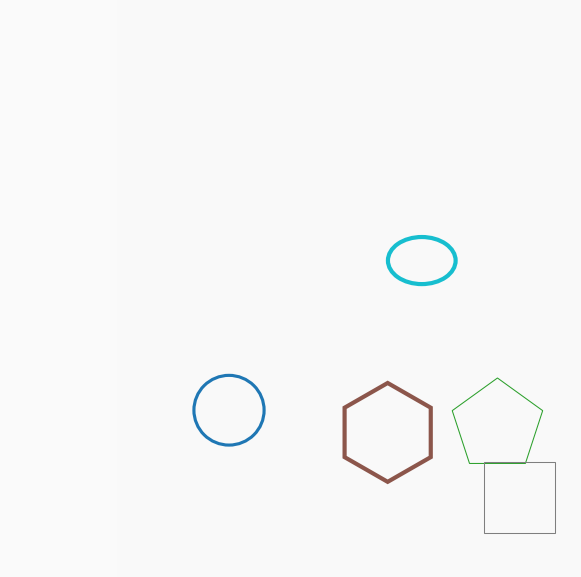[{"shape": "circle", "thickness": 1.5, "radius": 0.3, "center": [0.394, 0.289]}, {"shape": "pentagon", "thickness": 0.5, "radius": 0.41, "center": [0.856, 0.263]}, {"shape": "hexagon", "thickness": 2, "radius": 0.43, "center": [0.667, 0.25]}, {"shape": "square", "thickness": 0.5, "radius": 0.31, "center": [0.894, 0.138]}, {"shape": "oval", "thickness": 2, "radius": 0.29, "center": [0.726, 0.548]}]